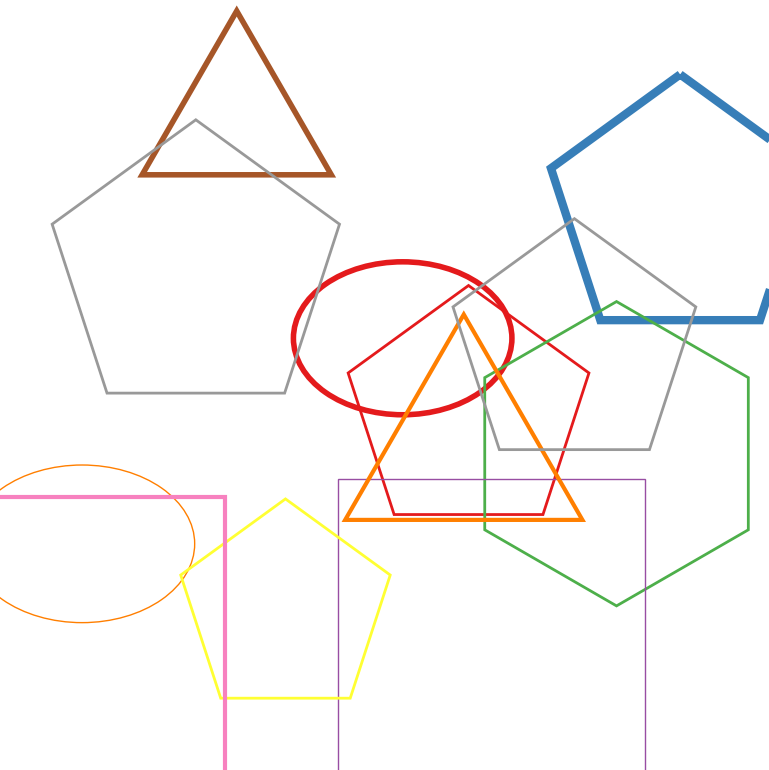[{"shape": "pentagon", "thickness": 1, "radius": 0.82, "center": [0.608, 0.465]}, {"shape": "oval", "thickness": 2, "radius": 0.71, "center": [0.523, 0.561]}, {"shape": "pentagon", "thickness": 3, "radius": 0.88, "center": [0.883, 0.727]}, {"shape": "hexagon", "thickness": 1, "radius": 0.99, "center": [0.801, 0.411]}, {"shape": "square", "thickness": 0.5, "radius": 1.0, "center": [0.638, 0.179]}, {"shape": "oval", "thickness": 0.5, "radius": 0.73, "center": [0.107, 0.294]}, {"shape": "triangle", "thickness": 1.5, "radius": 0.89, "center": [0.602, 0.414]}, {"shape": "pentagon", "thickness": 1, "radius": 0.72, "center": [0.371, 0.209]}, {"shape": "triangle", "thickness": 2, "radius": 0.71, "center": [0.307, 0.844]}, {"shape": "square", "thickness": 1.5, "radius": 0.91, "center": [0.11, 0.174]}, {"shape": "pentagon", "thickness": 1, "radius": 0.83, "center": [0.746, 0.55]}, {"shape": "pentagon", "thickness": 1, "radius": 0.98, "center": [0.254, 0.648]}]